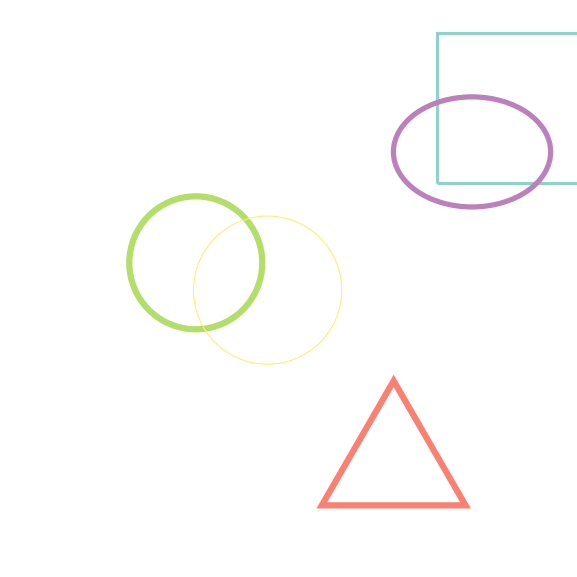[{"shape": "square", "thickness": 1.5, "radius": 0.65, "center": [0.888, 0.813]}, {"shape": "triangle", "thickness": 3, "radius": 0.72, "center": [0.682, 0.196]}, {"shape": "circle", "thickness": 3, "radius": 0.58, "center": [0.339, 0.544]}, {"shape": "oval", "thickness": 2.5, "radius": 0.68, "center": [0.817, 0.736]}, {"shape": "circle", "thickness": 0.5, "radius": 0.64, "center": [0.463, 0.497]}]